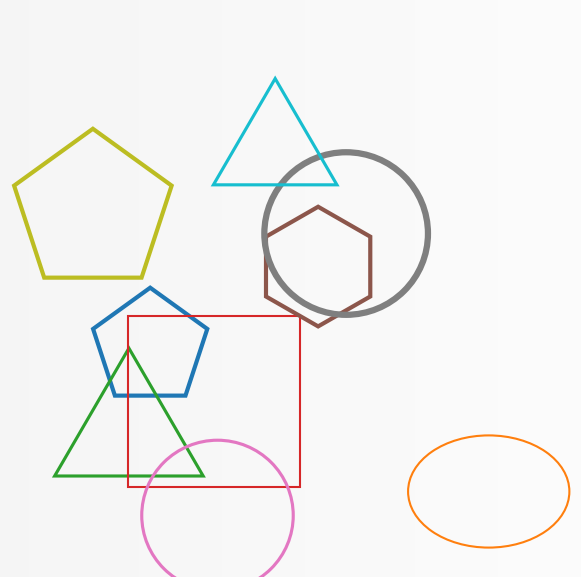[{"shape": "pentagon", "thickness": 2, "radius": 0.52, "center": [0.258, 0.398]}, {"shape": "oval", "thickness": 1, "radius": 0.69, "center": [0.841, 0.148]}, {"shape": "triangle", "thickness": 1.5, "radius": 0.74, "center": [0.222, 0.249]}, {"shape": "square", "thickness": 1, "radius": 0.74, "center": [0.368, 0.303]}, {"shape": "hexagon", "thickness": 2, "radius": 0.52, "center": [0.547, 0.538]}, {"shape": "circle", "thickness": 1.5, "radius": 0.65, "center": [0.374, 0.107]}, {"shape": "circle", "thickness": 3, "radius": 0.7, "center": [0.596, 0.595]}, {"shape": "pentagon", "thickness": 2, "radius": 0.71, "center": [0.16, 0.634]}, {"shape": "triangle", "thickness": 1.5, "radius": 0.61, "center": [0.473, 0.74]}]